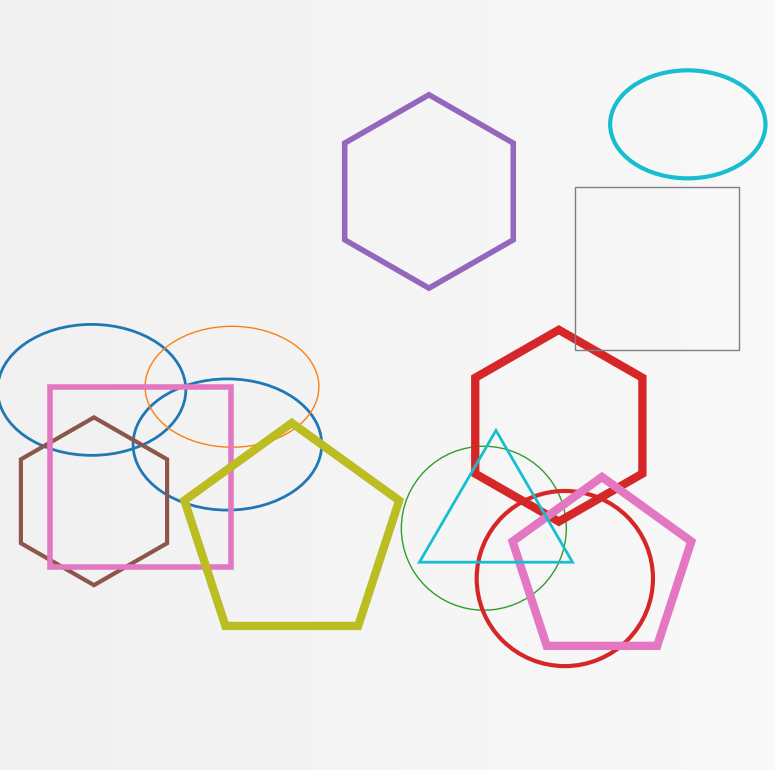[{"shape": "oval", "thickness": 1, "radius": 0.61, "center": [0.293, 0.423]}, {"shape": "oval", "thickness": 1, "radius": 0.61, "center": [0.118, 0.494]}, {"shape": "oval", "thickness": 0.5, "radius": 0.56, "center": [0.299, 0.498]}, {"shape": "circle", "thickness": 0.5, "radius": 0.53, "center": [0.624, 0.314]}, {"shape": "hexagon", "thickness": 3, "radius": 0.62, "center": [0.721, 0.447]}, {"shape": "circle", "thickness": 1.5, "radius": 0.57, "center": [0.729, 0.249]}, {"shape": "hexagon", "thickness": 2, "radius": 0.63, "center": [0.554, 0.751]}, {"shape": "hexagon", "thickness": 1.5, "radius": 0.54, "center": [0.121, 0.349]}, {"shape": "pentagon", "thickness": 3, "radius": 0.61, "center": [0.777, 0.259]}, {"shape": "square", "thickness": 2, "radius": 0.58, "center": [0.181, 0.38]}, {"shape": "square", "thickness": 0.5, "radius": 0.53, "center": [0.848, 0.652]}, {"shape": "pentagon", "thickness": 3, "radius": 0.73, "center": [0.377, 0.305]}, {"shape": "triangle", "thickness": 1, "radius": 0.57, "center": [0.64, 0.327]}, {"shape": "oval", "thickness": 1.5, "radius": 0.5, "center": [0.887, 0.839]}]